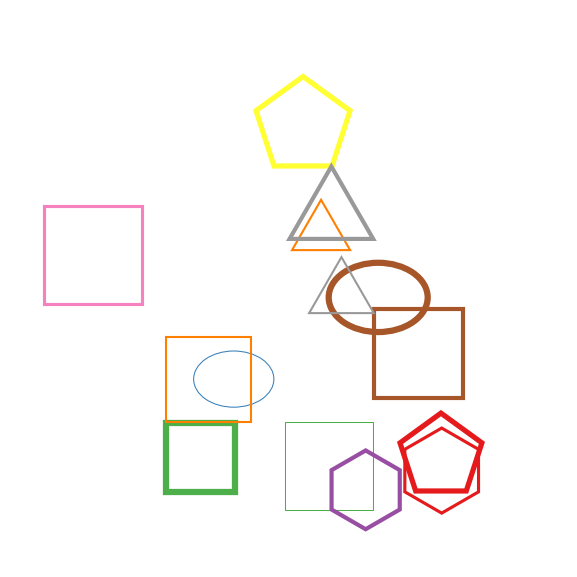[{"shape": "hexagon", "thickness": 1.5, "radius": 0.37, "center": [0.765, 0.184]}, {"shape": "pentagon", "thickness": 2.5, "radius": 0.37, "center": [0.764, 0.209]}, {"shape": "oval", "thickness": 0.5, "radius": 0.35, "center": [0.405, 0.343]}, {"shape": "square", "thickness": 3, "radius": 0.3, "center": [0.347, 0.207]}, {"shape": "square", "thickness": 0.5, "radius": 0.38, "center": [0.57, 0.192]}, {"shape": "hexagon", "thickness": 2, "radius": 0.34, "center": [0.633, 0.151]}, {"shape": "triangle", "thickness": 1, "radius": 0.29, "center": [0.556, 0.595]}, {"shape": "square", "thickness": 1, "radius": 0.37, "center": [0.361, 0.342]}, {"shape": "pentagon", "thickness": 2.5, "radius": 0.43, "center": [0.525, 0.781]}, {"shape": "square", "thickness": 2, "radius": 0.39, "center": [0.724, 0.386]}, {"shape": "oval", "thickness": 3, "radius": 0.43, "center": [0.655, 0.484]}, {"shape": "square", "thickness": 1.5, "radius": 0.42, "center": [0.162, 0.557]}, {"shape": "triangle", "thickness": 1, "radius": 0.32, "center": [0.591, 0.489]}, {"shape": "triangle", "thickness": 2, "radius": 0.42, "center": [0.574, 0.627]}]